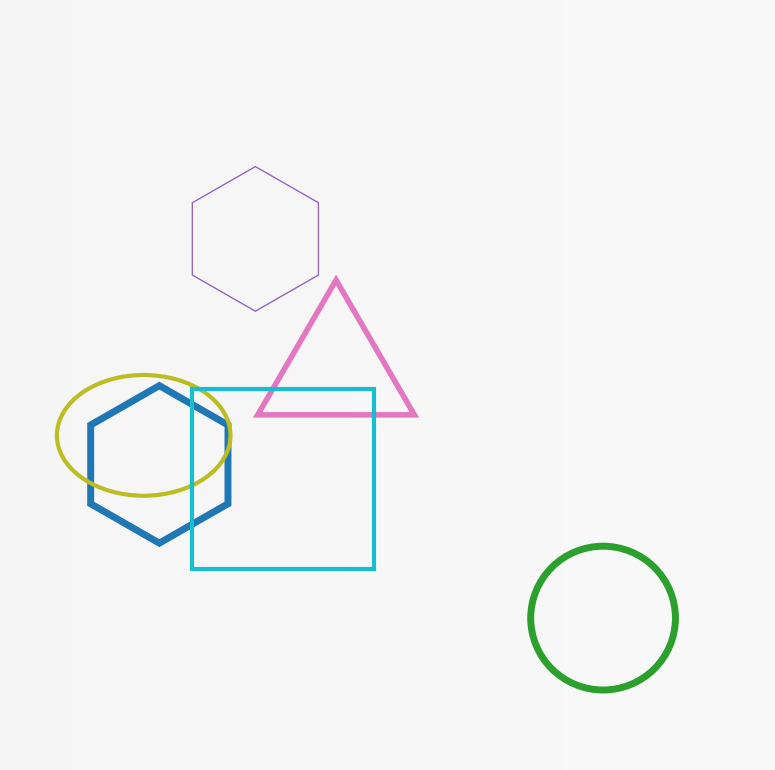[{"shape": "hexagon", "thickness": 2.5, "radius": 0.51, "center": [0.206, 0.397]}, {"shape": "circle", "thickness": 2.5, "radius": 0.47, "center": [0.778, 0.197]}, {"shape": "hexagon", "thickness": 0.5, "radius": 0.47, "center": [0.33, 0.69]}, {"shape": "triangle", "thickness": 2, "radius": 0.58, "center": [0.434, 0.52]}, {"shape": "oval", "thickness": 1.5, "radius": 0.56, "center": [0.185, 0.435]}, {"shape": "square", "thickness": 1.5, "radius": 0.58, "center": [0.365, 0.378]}]